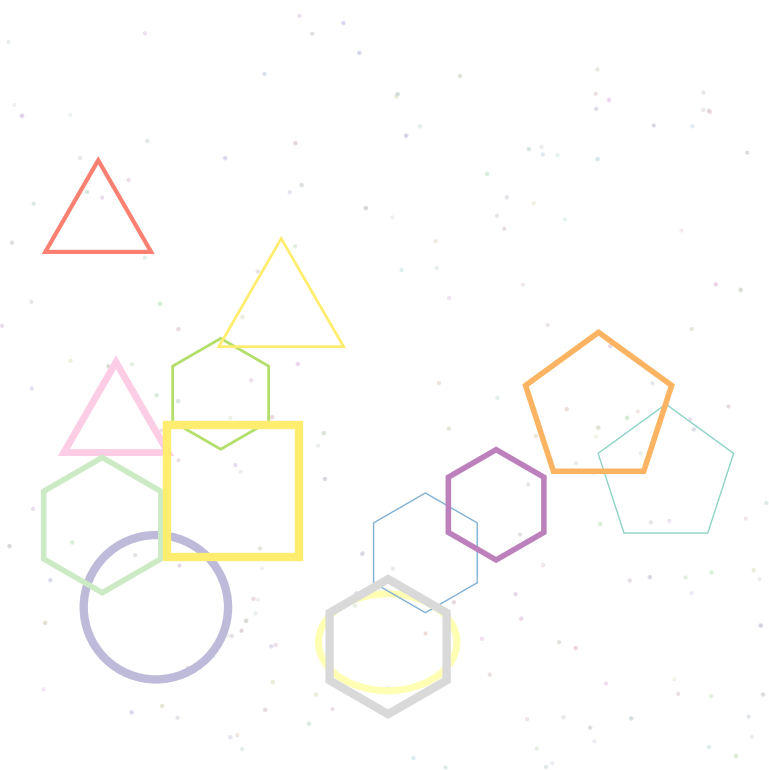[{"shape": "pentagon", "thickness": 0.5, "radius": 0.46, "center": [0.865, 0.383]}, {"shape": "oval", "thickness": 2.5, "radius": 0.45, "center": [0.503, 0.166]}, {"shape": "circle", "thickness": 3, "radius": 0.47, "center": [0.202, 0.211]}, {"shape": "triangle", "thickness": 1.5, "radius": 0.4, "center": [0.128, 0.713]}, {"shape": "hexagon", "thickness": 0.5, "radius": 0.39, "center": [0.552, 0.282]}, {"shape": "pentagon", "thickness": 2, "radius": 0.5, "center": [0.777, 0.469]}, {"shape": "hexagon", "thickness": 1, "radius": 0.36, "center": [0.287, 0.489]}, {"shape": "triangle", "thickness": 2.5, "radius": 0.39, "center": [0.151, 0.451]}, {"shape": "hexagon", "thickness": 3, "radius": 0.44, "center": [0.504, 0.16]}, {"shape": "hexagon", "thickness": 2, "radius": 0.36, "center": [0.644, 0.344]}, {"shape": "hexagon", "thickness": 2, "radius": 0.44, "center": [0.133, 0.318]}, {"shape": "triangle", "thickness": 1, "radius": 0.47, "center": [0.365, 0.597]}, {"shape": "square", "thickness": 3, "radius": 0.43, "center": [0.302, 0.363]}]